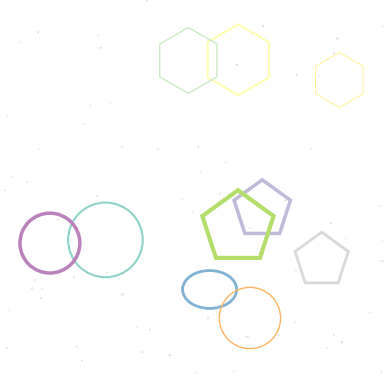[{"shape": "circle", "thickness": 1.5, "radius": 0.48, "center": [0.274, 0.377]}, {"shape": "hexagon", "thickness": 1.5, "radius": 0.46, "center": [0.619, 0.845]}, {"shape": "pentagon", "thickness": 2.5, "radius": 0.39, "center": [0.681, 0.456]}, {"shape": "oval", "thickness": 2, "radius": 0.35, "center": [0.544, 0.248]}, {"shape": "circle", "thickness": 1, "radius": 0.4, "center": [0.649, 0.174]}, {"shape": "pentagon", "thickness": 3, "radius": 0.49, "center": [0.618, 0.409]}, {"shape": "pentagon", "thickness": 2, "radius": 0.36, "center": [0.836, 0.324]}, {"shape": "circle", "thickness": 2.5, "radius": 0.39, "center": [0.13, 0.369]}, {"shape": "hexagon", "thickness": 1, "radius": 0.43, "center": [0.489, 0.843]}, {"shape": "hexagon", "thickness": 0.5, "radius": 0.36, "center": [0.881, 0.792]}]